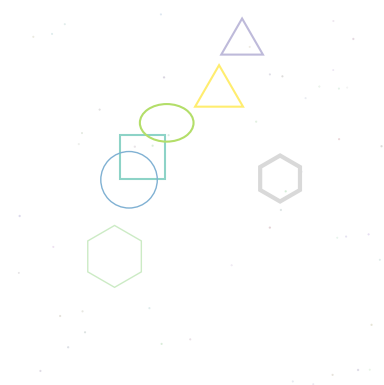[{"shape": "square", "thickness": 1.5, "radius": 0.29, "center": [0.37, 0.592]}, {"shape": "triangle", "thickness": 1.5, "radius": 0.31, "center": [0.629, 0.889]}, {"shape": "circle", "thickness": 1, "radius": 0.37, "center": [0.335, 0.533]}, {"shape": "oval", "thickness": 1.5, "radius": 0.35, "center": [0.433, 0.681]}, {"shape": "hexagon", "thickness": 3, "radius": 0.3, "center": [0.727, 0.536]}, {"shape": "hexagon", "thickness": 1, "radius": 0.4, "center": [0.298, 0.334]}, {"shape": "triangle", "thickness": 1.5, "radius": 0.36, "center": [0.569, 0.759]}]